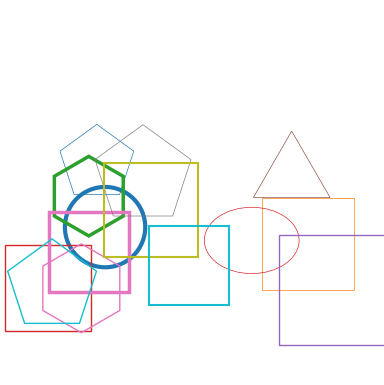[{"shape": "pentagon", "thickness": 0.5, "radius": 0.5, "center": [0.252, 0.576]}, {"shape": "circle", "thickness": 3, "radius": 0.52, "center": [0.273, 0.41]}, {"shape": "square", "thickness": 0.5, "radius": 0.6, "center": [0.8, 0.367]}, {"shape": "hexagon", "thickness": 2.5, "radius": 0.52, "center": [0.231, 0.49]}, {"shape": "oval", "thickness": 0.5, "radius": 0.62, "center": [0.654, 0.375]}, {"shape": "square", "thickness": 1, "radius": 0.56, "center": [0.124, 0.253]}, {"shape": "square", "thickness": 1, "radius": 0.72, "center": [0.867, 0.246]}, {"shape": "triangle", "thickness": 0.5, "radius": 0.58, "center": [0.758, 0.544]}, {"shape": "square", "thickness": 2.5, "radius": 0.52, "center": [0.23, 0.346]}, {"shape": "hexagon", "thickness": 1, "radius": 0.58, "center": [0.211, 0.251]}, {"shape": "pentagon", "thickness": 0.5, "radius": 0.66, "center": [0.371, 0.545]}, {"shape": "square", "thickness": 1.5, "radius": 0.61, "center": [0.393, 0.456]}, {"shape": "pentagon", "thickness": 1, "radius": 0.61, "center": [0.135, 0.258]}, {"shape": "square", "thickness": 1.5, "radius": 0.51, "center": [0.491, 0.311]}]